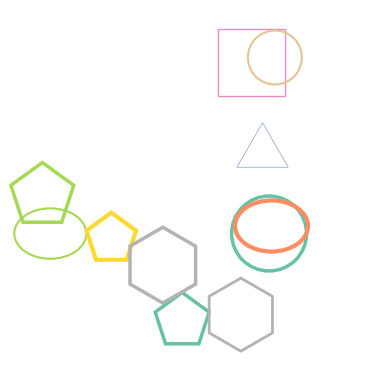[{"shape": "pentagon", "thickness": 2.5, "radius": 0.37, "center": [0.473, 0.167]}, {"shape": "circle", "thickness": 2.5, "radius": 0.49, "center": [0.699, 0.393]}, {"shape": "oval", "thickness": 3, "radius": 0.47, "center": [0.705, 0.413]}, {"shape": "triangle", "thickness": 0.5, "radius": 0.39, "center": [0.682, 0.604]}, {"shape": "square", "thickness": 1, "radius": 0.44, "center": [0.654, 0.837]}, {"shape": "oval", "thickness": 1.5, "radius": 0.47, "center": [0.131, 0.393]}, {"shape": "pentagon", "thickness": 2.5, "radius": 0.43, "center": [0.11, 0.492]}, {"shape": "pentagon", "thickness": 3, "radius": 0.34, "center": [0.289, 0.38]}, {"shape": "circle", "thickness": 1.5, "radius": 0.35, "center": [0.714, 0.851]}, {"shape": "hexagon", "thickness": 2.5, "radius": 0.49, "center": [0.423, 0.311]}, {"shape": "hexagon", "thickness": 2, "radius": 0.47, "center": [0.626, 0.183]}]